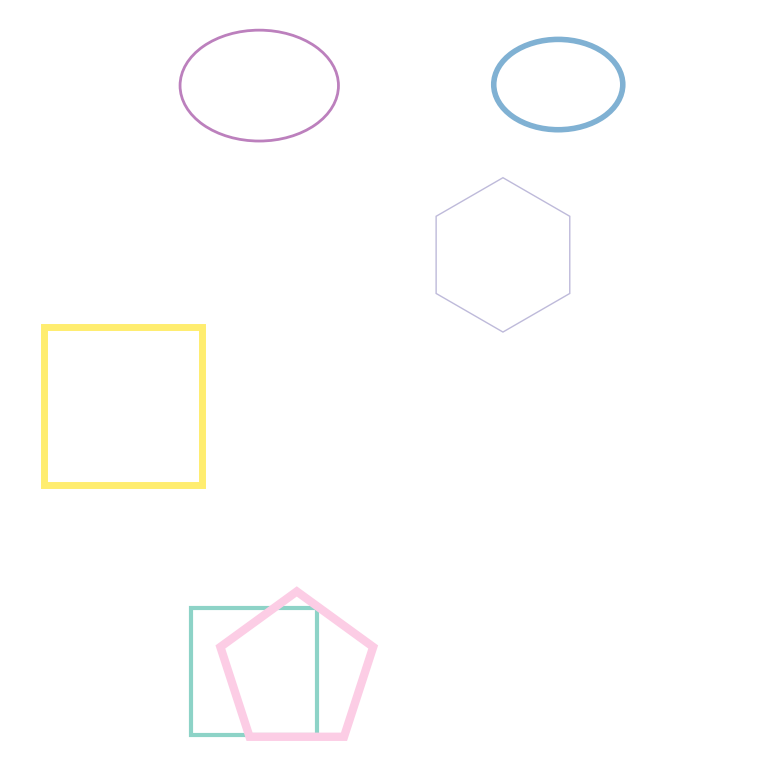[{"shape": "square", "thickness": 1.5, "radius": 0.41, "center": [0.33, 0.128]}, {"shape": "hexagon", "thickness": 0.5, "radius": 0.5, "center": [0.653, 0.669]}, {"shape": "oval", "thickness": 2, "radius": 0.42, "center": [0.725, 0.89]}, {"shape": "pentagon", "thickness": 3, "radius": 0.52, "center": [0.385, 0.128]}, {"shape": "oval", "thickness": 1, "radius": 0.51, "center": [0.337, 0.889]}, {"shape": "square", "thickness": 2.5, "radius": 0.51, "center": [0.16, 0.473]}]